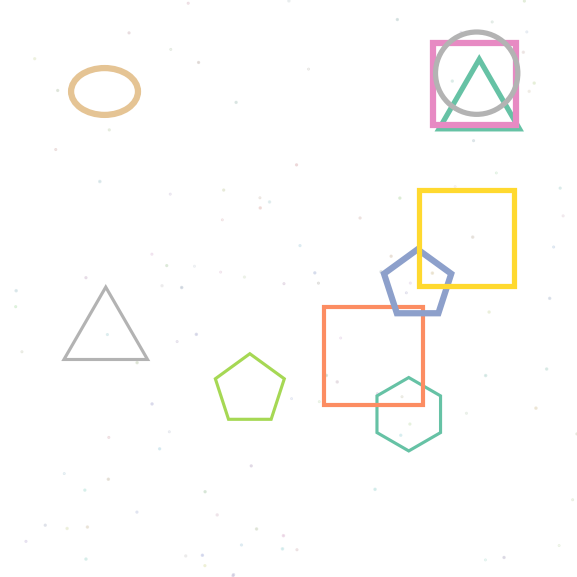[{"shape": "hexagon", "thickness": 1.5, "radius": 0.32, "center": [0.708, 0.282]}, {"shape": "triangle", "thickness": 2.5, "radius": 0.4, "center": [0.83, 0.816]}, {"shape": "square", "thickness": 2, "radius": 0.43, "center": [0.647, 0.382]}, {"shape": "pentagon", "thickness": 3, "radius": 0.31, "center": [0.723, 0.506]}, {"shape": "square", "thickness": 3, "radius": 0.36, "center": [0.822, 0.853]}, {"shape": "pentagon", "thickness": 1.5, "radius": 0.31, "center": [0.433, 0.324]}, {"shape": "square", "thickness": 2.5, "radius": 0.41, "center": [0.808, 0.587]}, {"shape": "oval", "thickness": 3, "radius": 0.29, "center": [0.181, 0.841]}, {"shape": "triangle", "thickness": 1.5, "radius": 0.42, "center": [0.183, 0.418]}, {"shape": "circle", "thickness": 2.5, "radius": 0.36, "center": [0.825, 0.872]}]